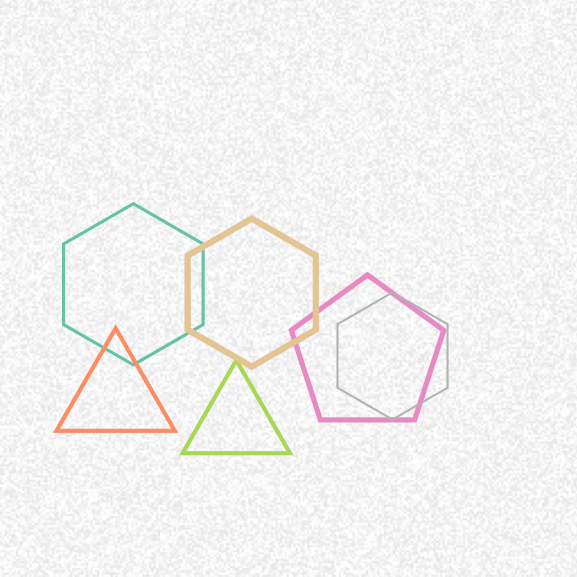[{"shape": "hexagon", "thickness": 1.5, "radius": 0.7, "center": [0.231, 0.507]}, {"shape": "triangle", "thickness": 2, "radius": 0.59, "center": [0.2, 0.312]}, {"shape": "pentagon", "thickness": 2.5, "radius": 0.69, "center": [0.636, 0.384]}, {"shape": "triangle", "thickness": 2, "radius": 0.54, "center": [0.409, 0.268]}, {"shape": "hexagon", "thickness": 3, "radius": 0.64, "center": [0.436, 0.492]}, {"shape": "hexagon", "thickness": 1, "radius": 0.55, "center": [0.68, 0.383]}]